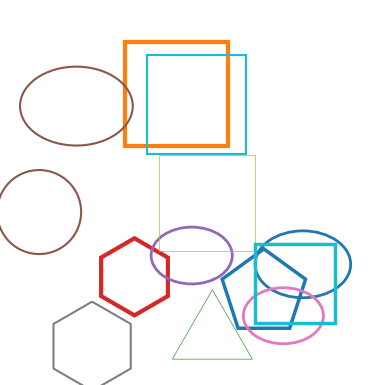[{"shape": "oval", "thickness": 2, "radius": 0.62, "center": [0.787, 0.314]}, {"shape": "pentagon", "thickness": 2.5, "radius": 0.57, "center": [0.685, 0.24]}, {"shape": "square", "thickness": 3, "radius": 0.67, "center": [0.459, 0.756]}, {"shape": "triangle", "thickness": 0.5, "radius": 0.6, "center": [0.552, 0.127]}, {"shape": "hexagon", "thickness": 3, "radius": 0.5, "center": [0.349, 0.281]}, {"shape": "oval", "thickness": 2, "radius": 0.53, "center": [0.498, 0.336]}, {"shape": "oval", "thickness": 1.5, "radius": 0.73, "center": [0.198, 0.724]}, {"shape": "circle", "thickness": 1.5, "radius": 0.55, "center": [0.102, 0.449]}, {"shape": "oval", "thickness": 2, "radius": 0.52, "center": [0.736, 0.18]}, {"shape": "hexagon", "thickness": 1.5, "radius": 0.58, "center": [0.239, 0.101]}, {"shape": "square", "thickness": 0.5, "radius": 0.62, "center": [0.537, 0.472]}, {"shape": "square", "thickness": 2.5, "radius": 0.52, "center": [0.766, 0.264]}, {"shape": "square", "thickness": 1.5, "radius": 0.64, "center": [0.511, 0.728]}]